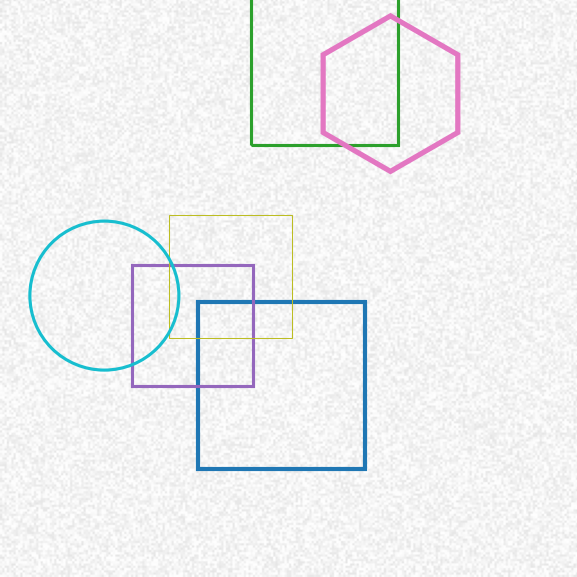[{"shape": "square", "thickness": 2, "radius": 0.72, "center": [0.487, 0.332]}, {"shape": "square", "thickness": 1.5, "radius": 0.64, "center": [0.562, 0.875]}, {"shape": "square", "thickness": 1.5, "radius": 0.53, "center": [0.333, 0.435]}, {"shape": "hexagon", "thickness": 2.5, "radius": 0.67, "center": [0.676, 0.837]}, {"shape": "square", "thickness": 0.5, "radius": 0.53, "center": [0.399, 0.52]}, {"shape": "circle", "thickness": 1.5, "radius": 0.65, "center": [0.181, 0.487]}]